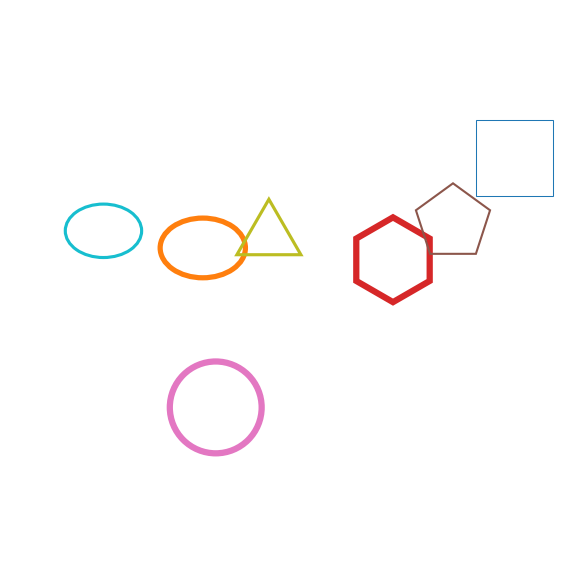[{"shape": "square", "thickness": 0.5, "radius": 0.33, "center": [0.89, 0.725]}, {"shape": "oval", "thickness": 2.5, "radius": 0.37, "center": [0.351, 0.57]}, {"shape": "hexagon", "thickness": 3, "radius": 0.37, "center": [0.681, 0.549]}, {"shape": "pentagon", "thickness": 1, "radius": 0.34, "center": [0.784, 0.614]}, {"shape": "circle", "thickness": 3, "radius": 0.4, "center": [0.374, 0.294]}, {"shape": "triangle", "thickness": 1.5, "radius": 0.32, "center": [0.466, 0.59]}, {"shape": "oval", "thickness": 1.5, "radius": 0.33, "center": [0.179, 0.599]}]